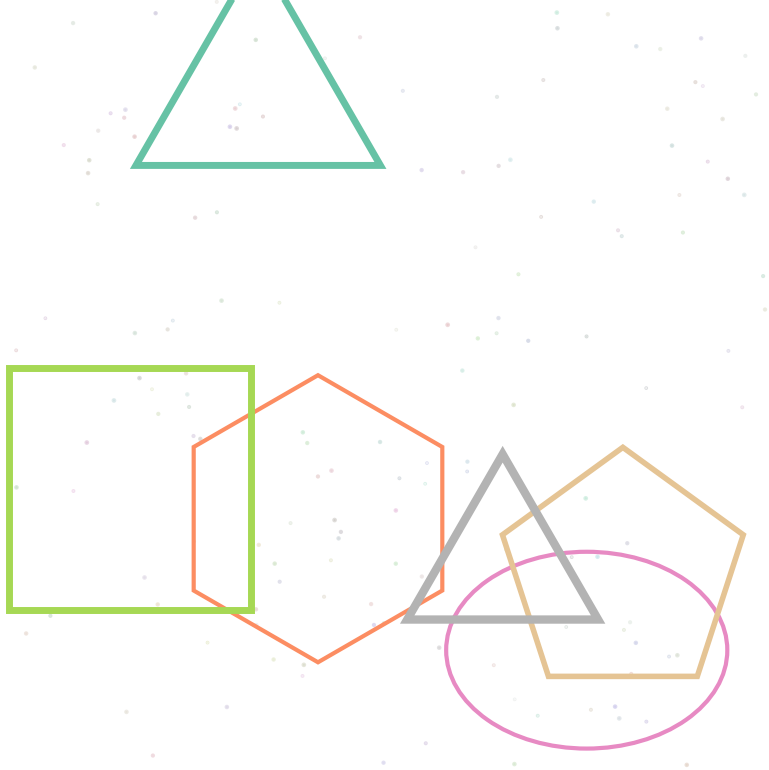[{"shape": "triangle", "thickness": 2.5, "radius": 0.92, "center": [0.335, 0.877]}, {"shape": "hexagon", "thickness": 1.5, "radius": 0.93, "center": [0.413, 0.326]}, {"shape": "oval", "thickness": 1.5, "radius": 0.91, "center": [0.762, 0.156]}, {"shape": "square", "thickness": 2.5, "radius": 0.78, "center": [0.169, 0.365]}, {"shape": "pentagon", "thickness": 2, "radius": 0.82, "center": [0.809, 0.255]}, {"shape": "triangle", "thickness": 3, "radius": 0.72, "center": [0.653, 0.267]}]